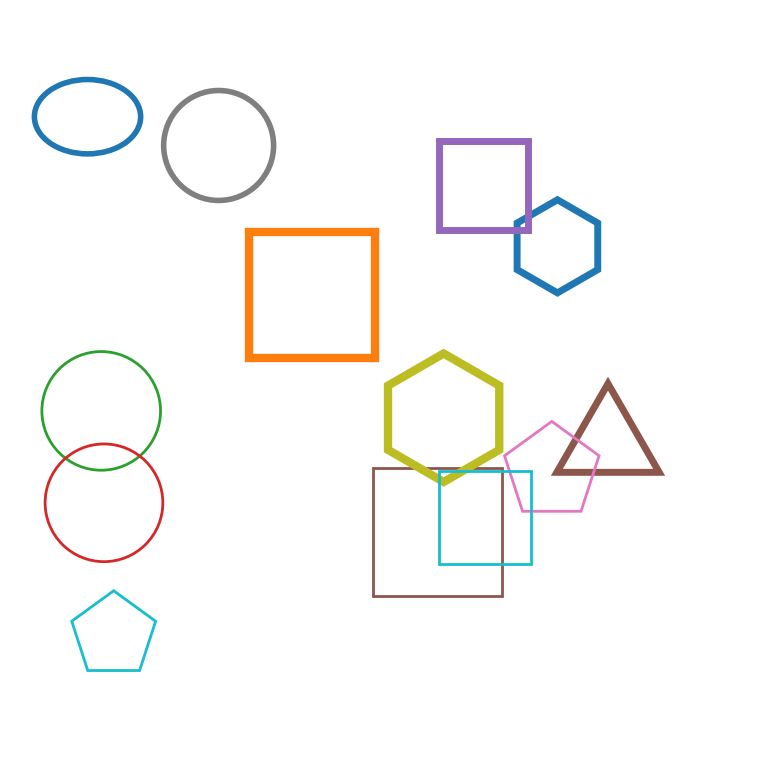[{"shape": "oval", "thickness": 2, "radius": 0.34, "center": [0.114, 0.848]}, {"shape": "hexagon", "thickness": 2.5, "radius": 0.3, "center": [0.724, 0.68]}, {"shape": "square", "thickness": 3, "radius": 0.41, "center": [0.406, 0.617]}, {"shape": "circle", "thickness": 1, "radius": 0.39, "center": [0.131, 0.466]}, {"shape": "circle", "thickness": 1, "radius": 0.38, "center": [0.135, 0.347]}, {"shape": "square", "thickness": 2.5, "radius": 0.29, "center": [0.628, 0.759]}, {"shape": "square", "thickness": 1, "radius": 0.42, "center": [0.568, 0.309]}, {"shape": "triangle", "thickness": 2.5, "radius": 0.38, "center": [0.79, 0.425]}, {"shape": "pentagon", "thickness": 1, "radius": 0.32, "center": [0.717, 0.388]}, {"shape": "circle", "thickness": 2, "radius": 0.36, "center": [0.284, 0.811]}, {"shape": "hexagon", "thickness": 3, "radius": 0.42, "center": [0.576, 0.457]}, {"shape": "pentagon", "thickness": 1, "radius": 0.29, "center": [0.148, 0.176]}, {"shape": "square", "thickness": 1, "radius": 0.3, "center": [0.63, 0.328]}]